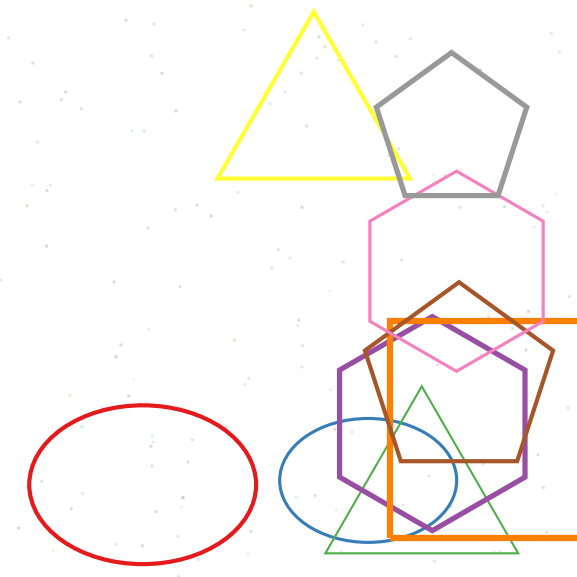[{"shape": "oval", "thickness": 2, "radius": 0.98, "center": [0.247, 0.16]}, {"shape": "oval", "thickness": 1.5, "radius": 0.77, "center": [0.638, 0.167]}, {"shape": "triangle", "thickness": 1, "radius": 0.96, "center": [0.73, 0.137]}, {"shape": "hexagon", "thickness": 2.5, "radius": 0.93, "center": [0.749, 0.266]}, {"shape": "square", "thickness": 3, "radius": 0.94, "center": [0.863, 0.256]}, {"shape": "triangle", "thickness": 2, "radius": 0.96, "center": [0.543, 0.786]}, {"shape": "pentagon", "thickness": 2, "radius": 0.86, "center": [0.795, 0.339]}, {"shape": "hexagon", "thickness": 1.5, "radius": 0.87, "center": [0.791, 0.529]}, {"shape": "pentagon", "thickness": 2.5, "radius": 0.68, "center": [0.782, 0.771]}]